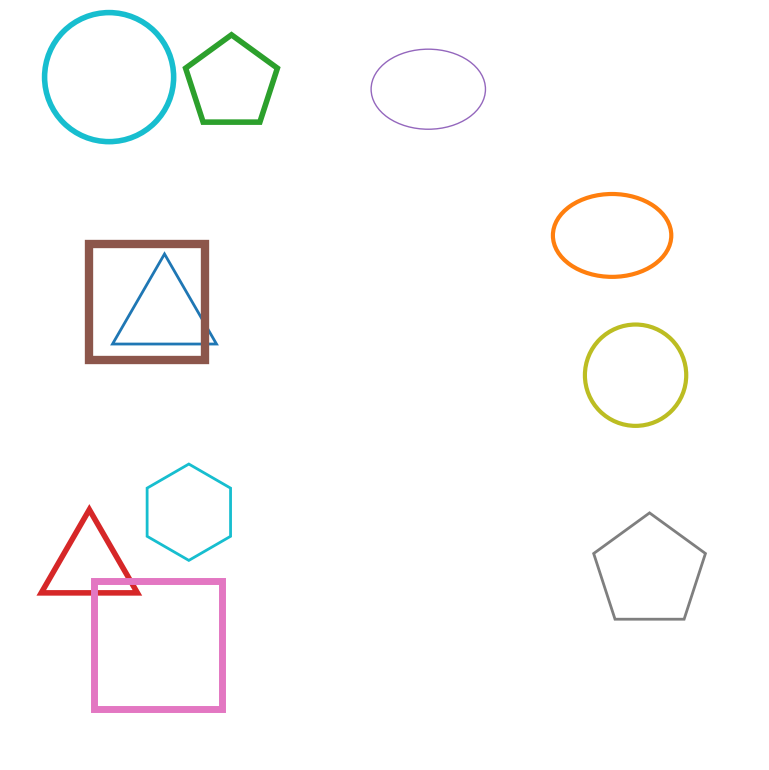[{"shape": "triangle", "thickness": 1, "radius": 0.39, "center": [0.214, 0.592]}, {"shape": "oval", "thickness": 1.5, "radius": 0.38, "center": [0.795, 0.694]}, {"shape": "pentagon", "thickness": 2, "radius": 0.31, "center": [0.301, 0.892]}, {"shape": "triangle", "thickness": 2, "radius": 0.36, "center": [0.116, 0.266]}, {"shape": "oval", "thickness": 0.5, "radius": 0.37, "center": [0.556, 0.884]}, {"shape": "square", "thickness": 3, "radius": 0.38, "center": [0.19, 0.607]}, {"shape": "square", "thickness": 2.5, "radius": 0.42, "center": [0.206, 0.162]}, {"shape": "pentagon", "thickness": 1, "radius": 0.38, "center": [0.844, 0.258]}, {"shape": "circle", "thickness": 1.5, "radius": 0.33, "center": [0.825, 0.513]}, {"shape": "hexagon", "thickness": 1, "radius": 0.31, "center": [0.245, 0.335]}, {"shape": "circle", "thickness": 2, "radius": 0.42, "center": [0.142, 0.9]}]